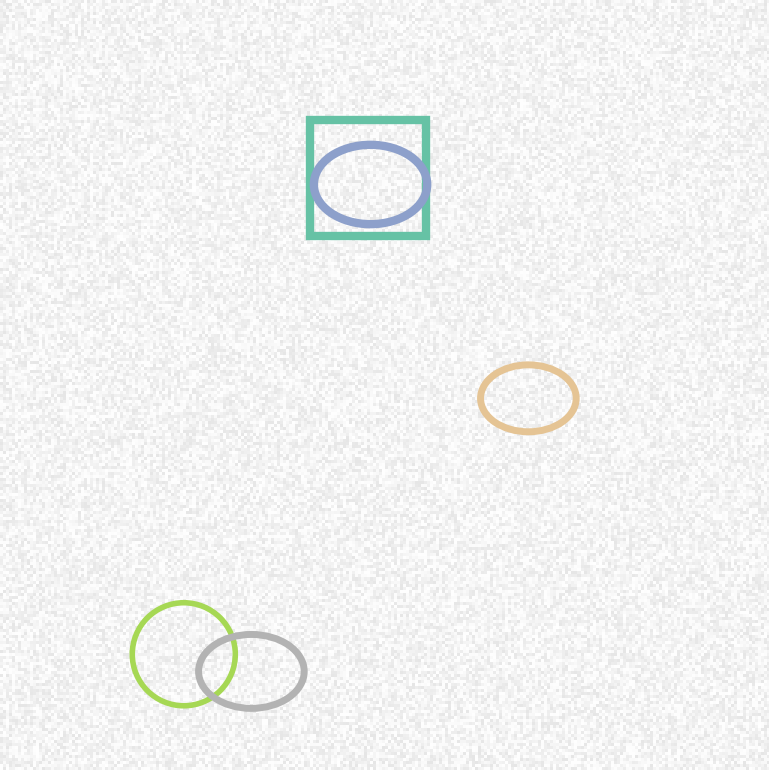[{"shape": "square", "thickness": 3, "radius": 0.38, "center": [0.478, 0.769]}, {"shape": "oval", "thickness": 3, "radius": 0.37, "center": [0.481, 0.76]}, {"shape": "circle", "thickness": 2, "radius": 0.33, "center": [0.239, 0.15]}, {"shape": "oval", "thickness": 2.5, "radius": 0.31, "center": [0.686, 0.483]}, {"shape": "oval", "thickness": 2.5, "radius": 0.34, "center": [0.326, 0.128]}]